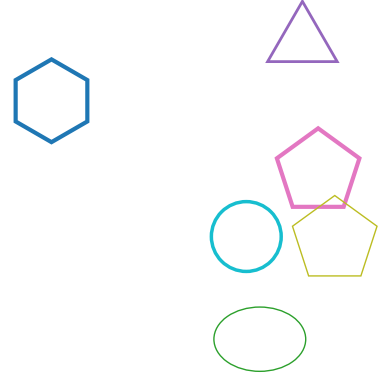[{"shape": "hexagon", "thickness": 3, "radius": 0.54, "center": [0.134, 0.738]}, {"shape": "oval", "thickness": 1, "radius": 0.6, "center": [0.675, 0.119]}, {"shape": "triangle", "thickness": 2, "radius": 0.52, "center": [0.785, 0.892]}, {"shape": "pentagon", "thickness": 3, "radius": 0.56, "center": [0.826, 0.554]}, {"shape": "pentagon", "thickness": 1, "radius": 0.58, "center": [0.87, 0.377]}, {"shape": "circle", "thickness": 2.5, "radius": 0.45, "center": [0.64, 0.386]}]